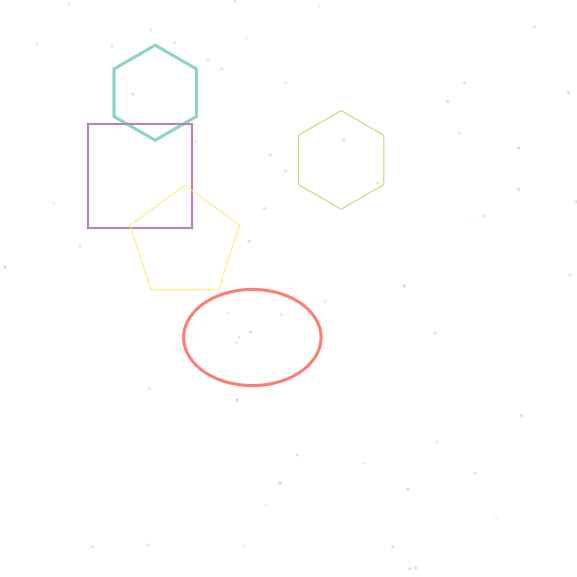[{"shape": "hexagon", "thickness": 1.5, "radius": 0.41, "center": [0.269, 0.839]}, {"shape": "oval", "thickness": 1.5, "radius": 0.6, "center": [0.437, 0.415]}, {"shape": "hexagon", "thickness": 0.5, "radius": 0.43, "center": [0.591, 0.722]}, {"shape": "square", "thickness": 1, "radius": 0.45, "center": [0.242, 0.694]}, {"shape": "pentagon", "thickness": 0.5, "radius": 0.5, "center": [0.32, 0.578]}]